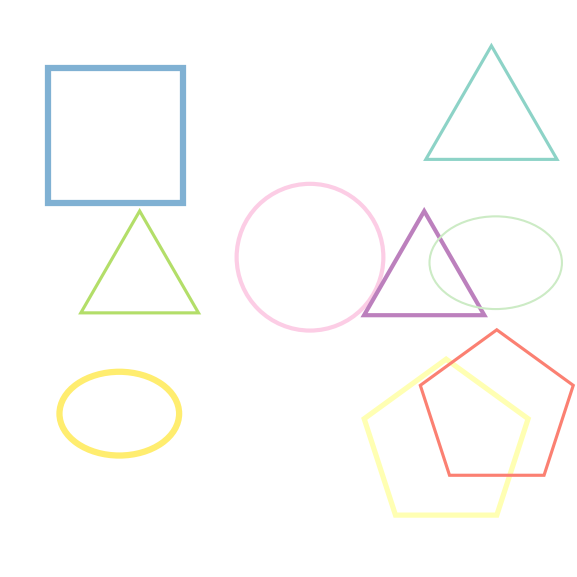[{"shape": "triangle", "thickness": 1.5, "radius": 0.66, "center": [0.851, 0.789]}, {"shape": "pentagon", "thickness": 2.5, "radius": 0.75, "center": [0.773, 0.228]}, {"shape": "pentagon", "thickness": 1.5, "radius": 0.7, "center": [0.86, 0.289]}, {"shape": "square", "thickness": 3, "radius": 0.58, "center": [0.2, 0.764]}, {"shape": "triangle", "thickness": 1.5, "radius": 0.59, "center": [0.242, 0.516]}, {"shape": "circle", "thickness": 2, "radius": 0.64, "center": [0.537, 0.554]}, {"shape": "triangle", "thickness": 2, "radius": 0.6, "center": [0.735, 0.513]}, {"shape": "oval", "thickness": 1, "radius": 0.57, "center": [0.858, 0.544]}, {"shape": "oval", "thickness": 3, "radius": 0.52, "center": [0.207, 0.283]}]